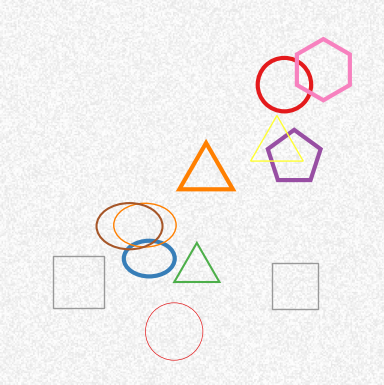[{"shape": "circle", "thickness": 3, "radius": 0.35, "center": [0.739, 0.78]}, {"shape": "circle", "thickness": 0.5, "radius": 0.37, "center": [0.452, 0.139]}, {"shape": "oval", "thickness": 3, "radius": 0.33, "center": [0.388, 0.328]}, {"shape": "triangle", "thickness": 1.5, "radius": 0.34, "center": [0.511, 0.301]}, {"shape": "pentagon", "thickness": 3, "radius": 0.36, "center": [0.764, 0.591]}, {"shape": "oval", "thickness": 1, "radius": 0.41, "center": [0.376, 0.415]}, {"shape": "triangle", "thickness": 3, "radius": 0.4, "center": [0.535, 0.548]}, {"shape": "triangle", "thickness": 1, "radius": 0.39, "center": [0.719, 0.621]}, {"shape": "oval", "thickness": 1.5, "radius": 0.43, "center": [0.336, 0.412]}, {"shape": "hexagon", "thickness": 3, "radius": 0.4, "center": [0.84, 0.819]}, {"shape": "square", "thickness": 1, "radius": 0.3, "center": [0.767, 0.257]}, {"shape": "square", "thickness": 1, "radius": 0.34, "center": [0.204, 0.268]}]